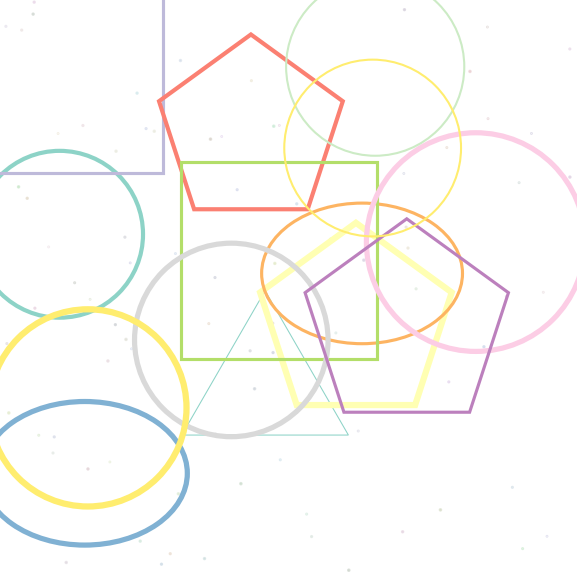[{"shape": "triangle", "thickness": 0.5, "radius": 0.83, "center": [0.459, 0.329]}, {"shape": "circle", "thickness": 2, "radius": 0.72, "center": [0.103, 0.593]}, {"shape": "pentagon", "thickness": 3, "radius": 0.87, "center": [0.616, 0.439]}, {"shape": "square", "thickness": 1.5, "radius": 0.86, "center": [0.111, 0.871]}, {"shape": "pentagon", "thickness": 2, "radius": 0.84, "center": [0.434, 0.772]}, {"shape": "oval", "thickness": 2.5, "radius": 0.89, "center": [0.147, 0.18]}, {"shape": "oval", "thickness": 1.5, "radius": 0.87, "center": [0.627, 0.526]}, {"shape": "square", "thickness": 1.5, "radius": 0.85, "center": [0.483, 0.548]}, {"shape": "circle", "thickness": 2.5, "radius": 0.95, "center": [0.824, 0.58]}, {"shape": "circle", "thickness": 2.5, "radius": 0.84, "center": [0.401, 0.41]}, {"shape": "pentagon", "thickness": 1.5, "radius": 0.93, "center": [0.704, 0.435]}, {"shape": "circle", "thickness": 1, "radius": 0.77, "center": [0.65, 0.884]}, {"shape": "circle", "thickness": 1, "radius": 0.77, "center": [0.645, 0.743]}, {"shape": "circle", "thickness": 3, "radius": 0.85, "center": [0.152, 0.293]}]